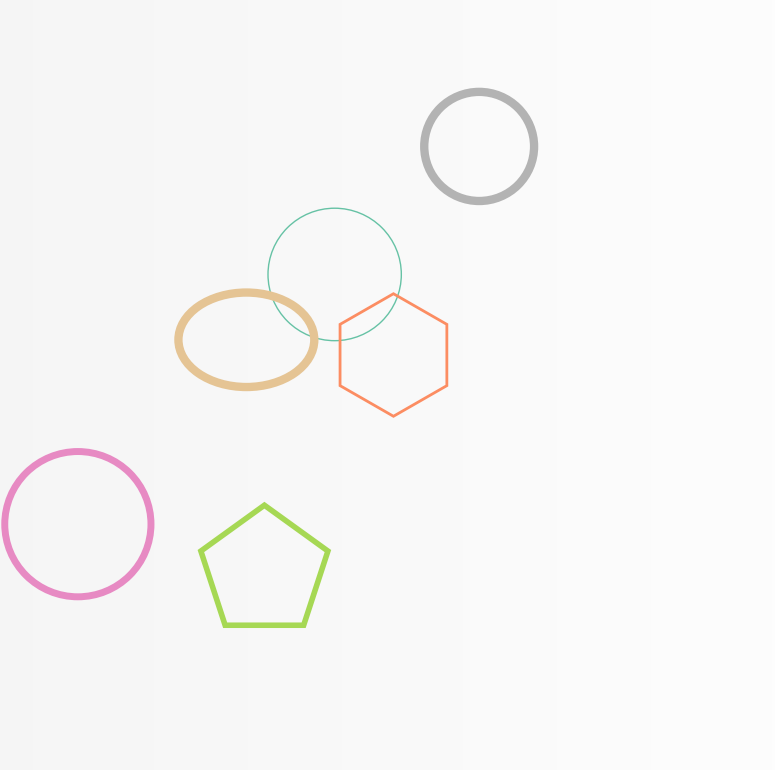[{"shape": "circle", "thickness": 0.5, "radius": 0.43, "center": [0.432, 0.644]}, {"shape": "hexagon", "thickness": 1, "radius": 0.4, "center": [0.508, 0.539]}, {"shape": "circle", "thickness": 2.5, "radius": 0.47, "center": [0.1, 0.319]}, {"shape": "pentagon", "thickness": 2, "radius": 0.43, "center": [0.341, 0.258]}, {"shape": "oval", "thickness": 3, "radius": 0.44, "center": [0.318, 0.559]}, {"shape": "circle", "thickness": 3, "radius": 0.35, "center": [0.618, 0.81]}]